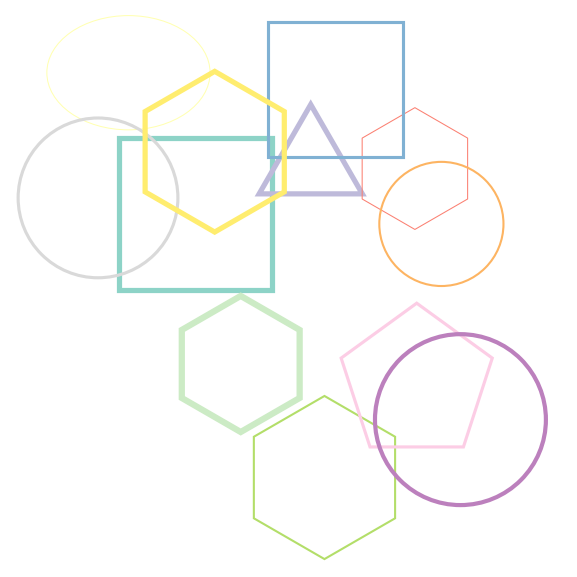[{"shape": "square", "thickness": 2.5, "radius": 0.66, "center": [0.339, 0.628]}, {"shape": "oval", "thickness": 0.5, "radius": 0.71, "center": [0.222, 0.873]}, {"shape": "triangle", "thickness": 2.5, "radius": 0.52, "center": [0.538, 0.715]}, {"shape": "hexagon", "thickness": 0.5, "radius": 0.53, "center": [0.718, 0.707]}, {"shape": "square", "thickness": 1.5, "radius": 0.58, "center": [0.581, 0.845]}, {"shape": "circle", "thickness": 1, "radius": 0.54, "center": [0.764, 0.611]}, {"shape": "hexagon", "thickness": 1, "radius": 0.71, "center": [0.562, 0.172]}, {"shape": "pentagon", "thickness": 1.5, "radius": 0.69, "center": [0.722, 0.337]}, {"shape": "circle", "thickness": 1.5, "radius": 0.69, "center": [0.17, 0.656]}, {"shape": "circle", "thickness": 2, "radius": 0.74, "center": [0.797, 0.273]}, {"shape": "hexagon", "thickness": 3, "radius": 0.59, "center": [0.417, 0.369]}, {"shape": "hexagon", "thickness": 2.5, "radius": 0.7, "center": [0.372, 0.736]}]